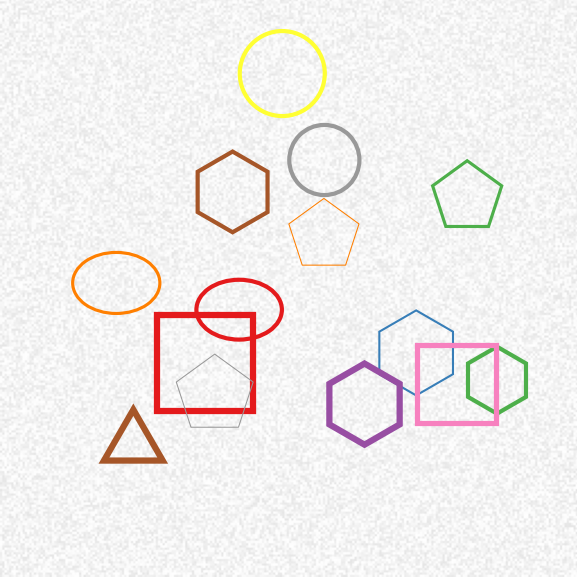[{"shape": "oval", "thickness": 2, "radius": 0.37, "center": [0.414, 0.463]}, {"shape": "square", "thickness": 3, "radius": 0.42, "center": [0.355, 0.371]}, {"shape": "hexagon", "thickness": 1, "radius": 0.37, "center": [0.721, 0.388]}, {"shape": "pentagon", "thickness": 1.5, "radius": 0.31, "center": [0.809, 0.658]}, {"shape": "hexagon", "thickness": 2, "radius": 0.29, "center": [0.861, 0.341]}, {"shape": "hexagon", "thickness": 3, "radius": 0.35, "center": [0.631, 0.299]}, {"shape": "pentagon", "thickness": 0.5, "radius": 0.32, "center": [0.561, 0.592]}, {"shape": "oval", "thickness": 1.5, "radius": 0.38, "center": [0.201, 0.509]}, {"shape": "circle", "thickness": 2, "radius": 0.37, "center": [0.489, 0.872]}, {"shape": "hexagon", "thickness": 2, "radius": 0.35, "center": [0.403, 0.667]}, {"shape": "triangle", "thickness": 3, "radius": 0.29, "center": [0.231, 0.231]}, {"shape": "square", "thickness": 2.5, "radius": 0.34, "center": [0.79, 0.334]}, {"shape": "pentagon", "thickness": 0.5, "radius": 0.35, "center": [0.372, 0.316]}, {"shape": "circle", "thickness": 2, "radius": 0.3, "center": [0.562, 0.722]}]